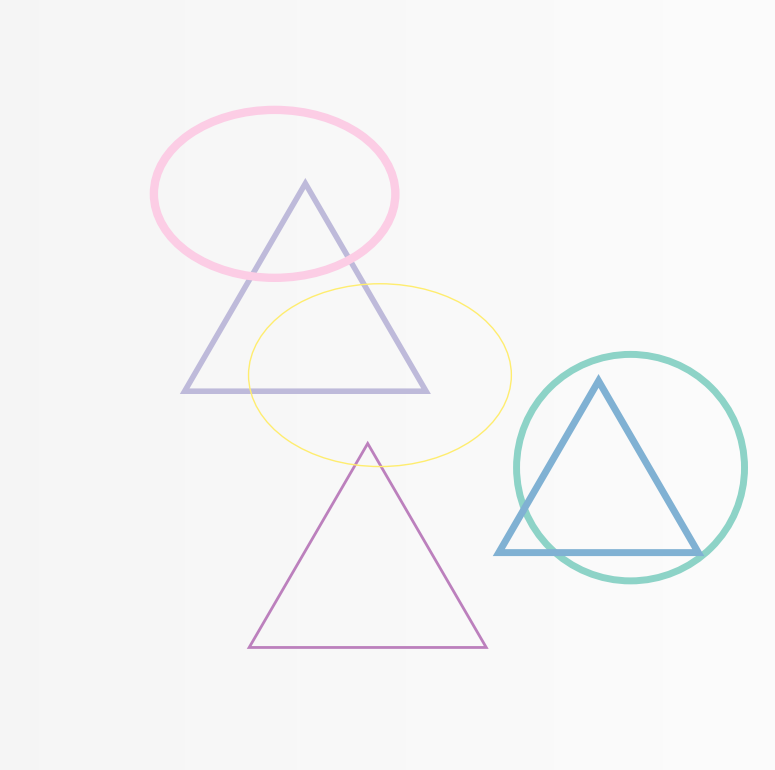[{"shape": "circle", "thickness": 2.5, "radius": 0.74, "center": [0.814, 0.393]}, {"shape": "triangle", "thickness": 2, "radius": 0.9, "center": [0.394, 0.582]}, {"shape": "triangle", "thickness": 2.5, "radius": 0.74, "center": [0.772, 0.357]}, {"shape": "oval", "thickness": 3, "radius": 0.78, "center": [0.354, 0.748]}, {"shape": "triangle", "thickness": 1, "radius": 0.88, "center": [0.474, 0.247]}, {"shape": "oval", "thickness": 0.5, "radius": 0.85, "center": [0.49, 0.513]}]